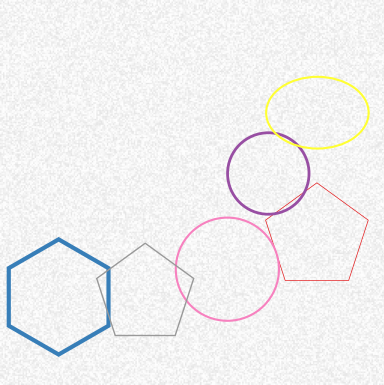[{"shape": "pentagon", "thickness": 0.5, "radius": 0.7, "center": [0.823, 0.385]}, {"shape": "hexagon", "thickness": 3, "radius": 0.75, "center": [0.152, 0.229]}, {"shape": "circle", "thickness": 2, "radius": 0.53, "center": [0.697, 0.549]}, {"shape": "oval", "thickness": 1.5, "radius": 0.67, "center": [0.824, 0.707]}, {"shape": "circle", "thickness": 1.5, "radius": 0.67, "center": [0.591, 0.301]}, {"shape": "pentagon", "thickness": 1, "radius": 0.66, "center": [0.377, 0.236]}]